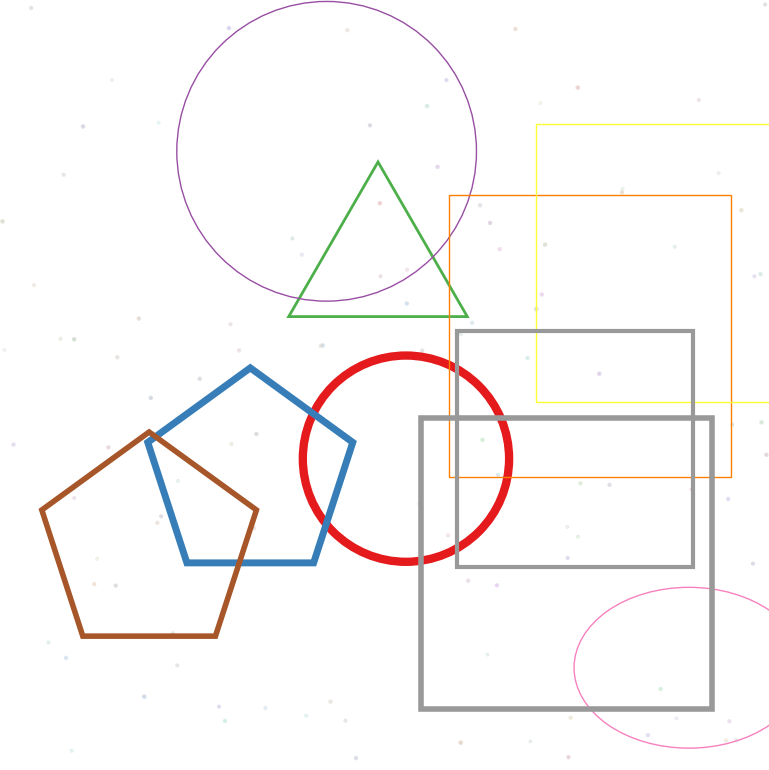[{"shape": "circle", "thickness": 3, "radius": 0.67, "center": [0.527, 0.404]}, {"shape": "pentagon", "thickness": 2.5, "radius": 0.7, "center": [0.325, 0.382]}, {"shape": "triangle", "thickness": 1, "radius": 0.67, "center": [0.491, 0.656]}, {"shape": "circle", "thickness": 0.5, "radius": 0.97, "center": [0.424, 0.804]}, {"shape": "square", "thickness": 0.5, "radius": 0.91, "center": [0.766, 0.564]}, {"shape": "square", "thickness": 0.5, "radius": 0.9, "center": [0.877, 0.659]}, {"shape": "pentagon", "thickness": 2, "radius": 0.73, "center": [0.194, 0.292]}, {"shape": "oval", "thickness": 0.5, "radius": 0.75, "center": [0.895, 0.133]}, {"shape": "square", "thickness": 2, "radius": 0.94, "center": [0.735, 0.268]}, {"shape": "square", "thickness": 1.5, "radius": 0.77, "center": [0.747, 0.417]}]